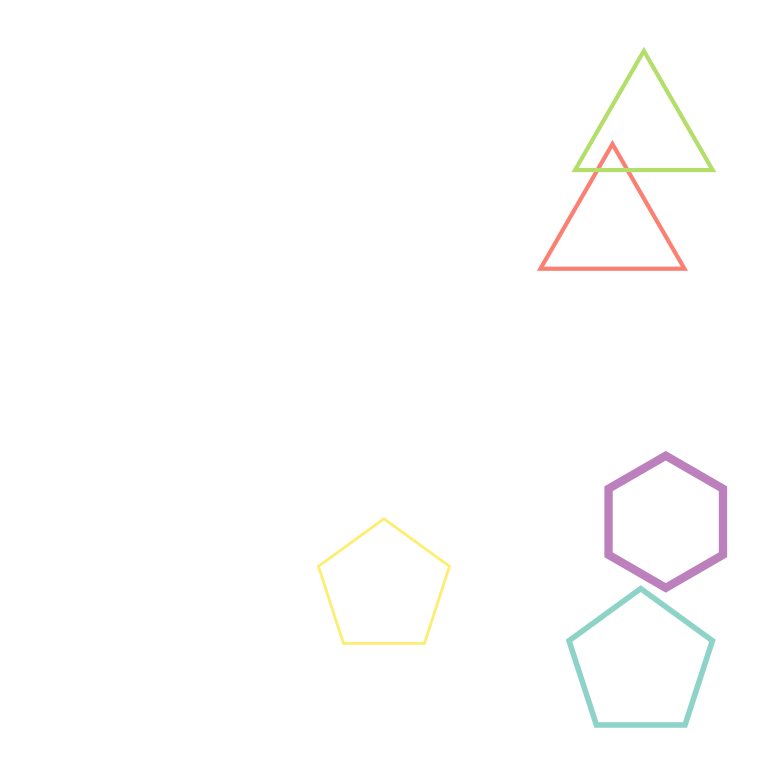[{"shape": "pentagon", "thickness": 2, "radius": 0.49, "center": [0.832, 0.138]}, {"shape": "triangle", "thickness": 1.5, "radius": 0.54, "center": [0.795, 0.705]}, {"shape": "triangle", "thickness": 1.5, "radius": 0.52, "center": [0.836, 0.831]}, {"shape": "hexagon", "thickness": 3, "radius": 0.43, "center": [0.865, 0.322]}, {"shape": "pentagon", "thickness": 1, "radius": 0.45, "center": [0.499, 0.237]}]